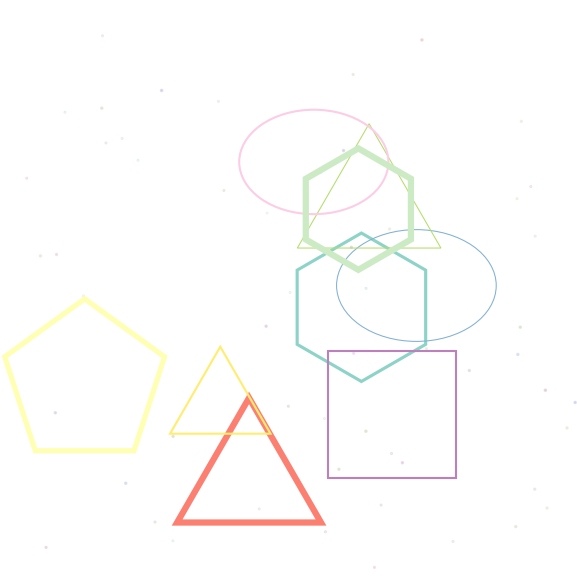[{"shape": "hexagon", "thickness": 1.5, "radius": 0.64, "center": [0.626, 0.467]}, {"shape": "pentagon", "thickness": 2.5, "radius": 0.73, "center": [0.147, 0.336]}, {"shape": "triangle", "thickness": 3, "radius": 0.72, "center": [0.431, 0.166]}, {"shape": "oval", "thickness": 0.5, "radius": 0.69, "center": [0.721, 0.505]}, {"shape": "triangle", "thickness": 0.5, "radius": 0.72, "center": [0.639, 0.641]}, {"shape": "oval", "thickness": 1, "radius": 0.65, "center": [0.543, 0.719]}, {"shape": "square", "thickness": 1, "radius": 0.55, "center": [0.679, 0.281]}, {"shape": "hexagon", "thickness": 3, "radius": 0.53, "center": [0.621, 0.637]}, {"shape": "triangle", "thickness": 1, "radius": 0.5, "center": [0.381, 0.298]}]